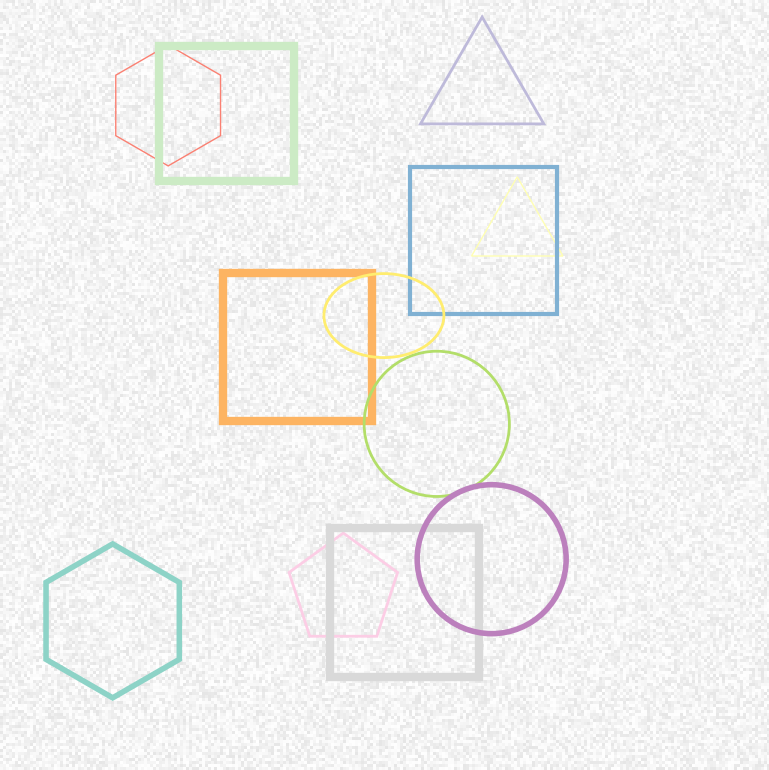[{"shape": "hexagon", "thickness": 2, "radius": 0.5, "center": [0.146, 0.194]}, {"shape": "triangle", "thickness": 0.5, "radius": 0.34, "center": [0.672, 0.702]}, {"shape": "triangle", "thickness": 1, "radius": 0.46, "center": [0.626, 0.885]}, {"shape": "hexagon", "thickness": 0.5, "radius": 0.39, "center": [0.218, 0.863]}, {"shape": "square", "thickness": 1.5, "radius": 0.48, "center": [0.628, 0.688]}, {"shape": "square", "thickness": 3, "radius": 0.48, "center": [0.387, 0.549]}, {"shape": "circle", "thickness": 1, "radius": 0.47, "center": [0.567, 0.45]}, {"shape": "pentagon", "thickness": 1, "radius": 0.37, "center": [0.446, 0.234]}, {"shape": "square", "thickness": 3, "radius": 0.48, "center": [0.525, 0.217]}, {"shape": "circle", "thickness": 2, "radius": 0.48, "center": [0.639, 0.274]}, {"shape": "square", "thickness": 3, "radius": 0.44, "center": [0.295, 0.852]}, {"shape": "oval", "thickness": 1, "radius": 0.39, "center": [0.499, 0.59]}]